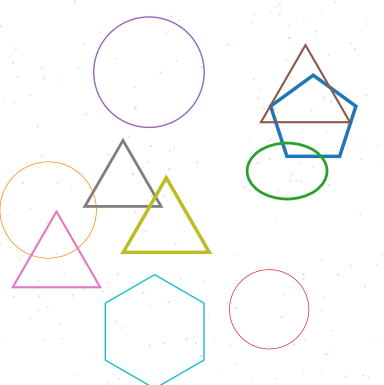[{"shape": "pentagon", "thickness": 2.5, "radius": 0.58, "center": [0.814, 0.688]}, {"shape": "circle", "thickness": 0.5, "radius": 0.63, "center": [0.125, 0.454]}, {"shape": "oval", "thickness": 2, "radius": 0.52, "center": [0.746, 0.556]}, {"shape": "circle", "thickness": 0.5, "radius": 0.52, "center": [0.699, 0.197]}, {"shape": "circle", "thickness": 1, "radius": 0.72, "center": [0.387, 0.812]}, {"shape": "triangle", "thickness": 1.5, "radius": 0.67, "center": [0.793, 0.749]}, {"shape": "triangle", "thickness": 1.5, "radius": 0.66, "center": [0.147, 0.319]}, {"shape": "triangle", "thickness": 2, "radius": 0.57, "center": [0.319, 0.521]}, {"shape": "triangle", "thickness": 2.5, "radius": 0.65, "center": [0.432, 0.409]}, {"shape": "hexagon", "thickness": 1, "radius": 0.74, "center": [0.402, 0.139]}]